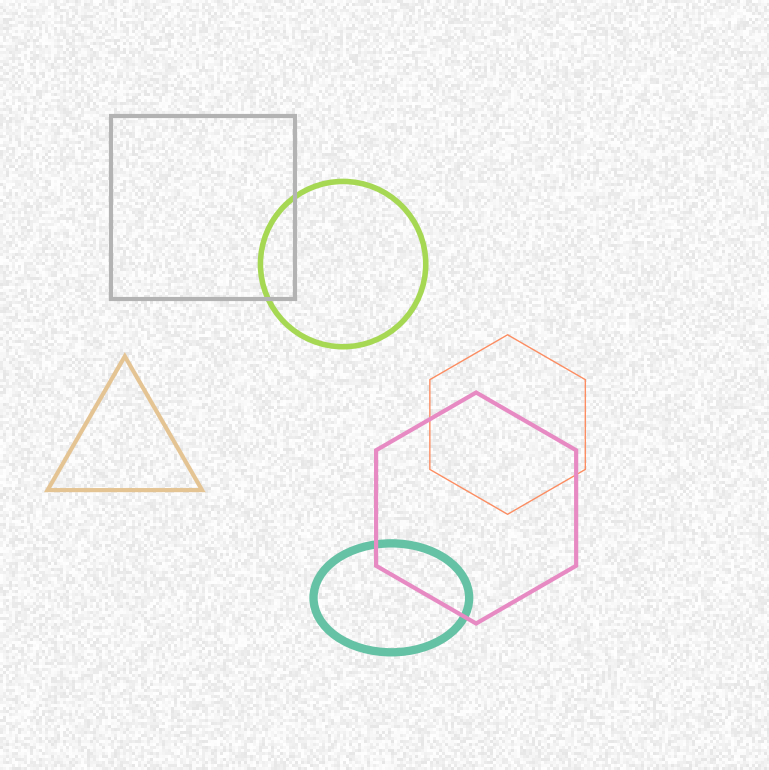[{"shape": "oval", "thickness": 3, "radius": 0.51, "center": [0.508, 0.224]}, {"shape": "hexagon", "thickness": 0.5, "radius": 0.58, "center": [0.659, 0.449]}, {"shape": "hexagon", "thickness": 1.5, "radius": 0.75, "center": [0.618, 0.34]}, {"shape": "circle", "thickness": 2, "radius": 0.54, "center": [0.446, 0.657]}, {"shape": "triangle", "thickness": 1.5, "radius": 0.58, "center": [0.162, 0.421]}, {"shape": "square", "thickness": 1.5, "radius": 0.59, "center": [0.264, 0.731]}]